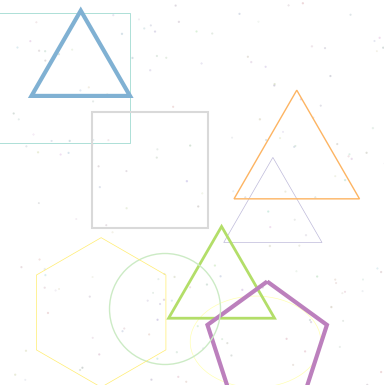[{"shape": "square", "thickness": 0.5, "radius": 0.85, "center": [0.168, 0.798]}, {"shape": "oval", "thickness": 0.5, "radius": 0.85, "center": [0.664, 0.112]}, {"shape": "triangle", "thickness": 0.5, "radius": 0.74, "center": [0.709, 0.444]}, {"shape": "triangle", "thickness": 3, "radius": 0.74, "center": [0.21, 0.825]}, {"shape": "triangle", "thickness": 1, "radius": 0.94, "center": [0.771, 0.578]}, {"shape": "triangle", "thickness": 2, "radius": 0.79, "center": [0.576, 0.253]}, {"shape": "square", "thickness": 1.5, "radius": 0.75, "center": [0.391, 0.558]}, {"shape": "pentagon", "thickness": 3, "radius": 0.82, "center": [0.694, 0.106]}, {"shape": "circle", "thickness": 1, "radius": 0.72, "center": [0.429, 0.197]}, {"shape": "hexagon", "thickness": 0.5, "radius": 0.97, "center": [0.263, 0.188]}]